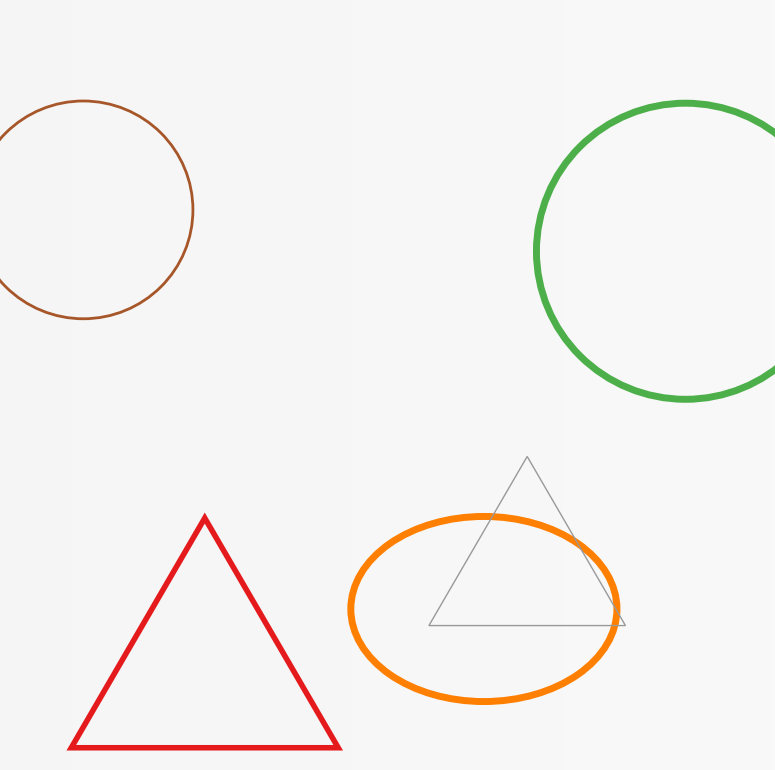[{"shape": "triangle", "thickness": 2, "radius": 0.99, "center": [0.264, 0.128]}, {"shape": "circle", "thickness": 2.5, "radius": 0.96, "center": [0.884, 0.674]}, {"shape": "oval", "thickness": 2.5, "radius": 0.86, "center": [0.624, 0.209]}, {"shape": "circle", "thickness": 1, "radius": 0.71, "center": [0.108, 0.727]}, {"shape": "triangle", "thickness": 0.5, "radius": 0.73, "center": [0.68, 0.261]}]